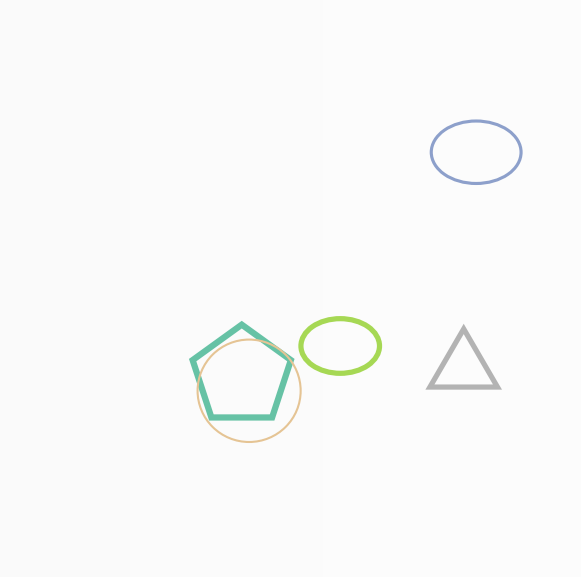[{"shape": "pentagon", "thickness": 3, "radius": 0.44, "center": [0.416, 0.348]}, {"shape": "oval", "thickness": 1.5, "radius": 0.39, "center": [0.819, 0.736]}, {"shape": "oval", "thickness": 2.5, "radius": 0.34, "center": [0.585, 0.4]}, {"shape": "circle", "thickness": 1, "radius": 0.44, "center": [0.429, 0.322]}, {"shape": "triangle", "thickness": 2.5, "radius": 0.34, "center": [0.798, 0.362]}]